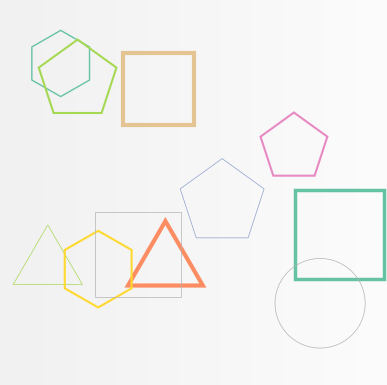[{"shape": "square", "thickness": 2.5, "radius": 0.58, "center": [0.876, 0.391]}, {"shape": "hexagon", "thickness": 1, "radius": 0.43, "center": [0.157, 0.835]}, {"shape": "triangle", "thickness": 3, "radius": 0.56, "center": [0.427, 0.314]}, {"shape": "pentagon", "thickness": 0.5, "radius": 0.57, "center": [0.573, 0.474]}, {"shape": "pentagon", "thickness": 1.5, "radius": 0.45, "center": [0.759, 0.617]}, {"shape": "triangle", "thickness": 0.5, "radius": 0.52, "center": [0.123, 0.313]}, {"shape": "pentagon", "thickness": 1.5, "radius": 0.53, "center": [0.2, 0.792]}, {"shape": "hexagon", "thickness": 1.5, "radius": 0.5, "center": [0.253, 0.301]}, {"shape": "square", "thickness": 3, "radius": 0.46, "center": [0.409, 0.769]}, {"shape": "circle", "thickness": 0.5, "radius": 0.58, "center": [0.826, 0.212]}, {"shape": "square", "thickness": 0.5, "radius": 0.55, "center": [0.356, 0.339]}]